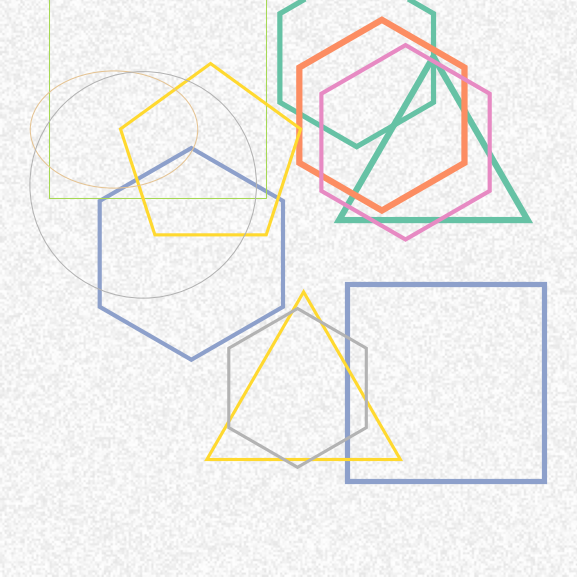[{"shape": "triangle", "thickness": 3, "radius": 0.94, "center": [0.75, 0.712]}, {"shape": "hexagon", "thickness": 2.5, "radius": 0.77, "center": [0.618, 0.899]}, {"shape": "hexagon", "thickness": 3, "radius": 0.83, "center": [0.661, 0.8]}, {"shape": "hexagon", "thickness": 2, "radius": 0.92, "center": [0.331, 0.559]}, {"shape": "square", "thickness": 2.5, "radius": 0.85, "center": [0.771, 0.336]}, {"shape": "hexagon", "thickness": 2, "radius": 0.84, "center": [0.702, 0.753]}, {"shape": "square", "thickness": 0.5, "radius": 0.94, "center": [0.272, 0.844]}, {"shape": "pentagon", "thickness": 1.5, "radius": 0.82, "center": [0.365, 0.725]}, {"shape": "triangle", "thickness": 1.5, "radius": 0.97, "center": [0.526, 0.3]}, {"shape": "oval", "thickness": 0.5, "radius": 0.72, "center": [0.197, 0.775]}, {"shape": "hexagon", "thickness": 1.5, "radius": 0.69, "center": [0.515, 0.327]}, {"shape": "circle", "thickness": 0.5, "radius": 0.98, "center": [0.248, 0.679]}]